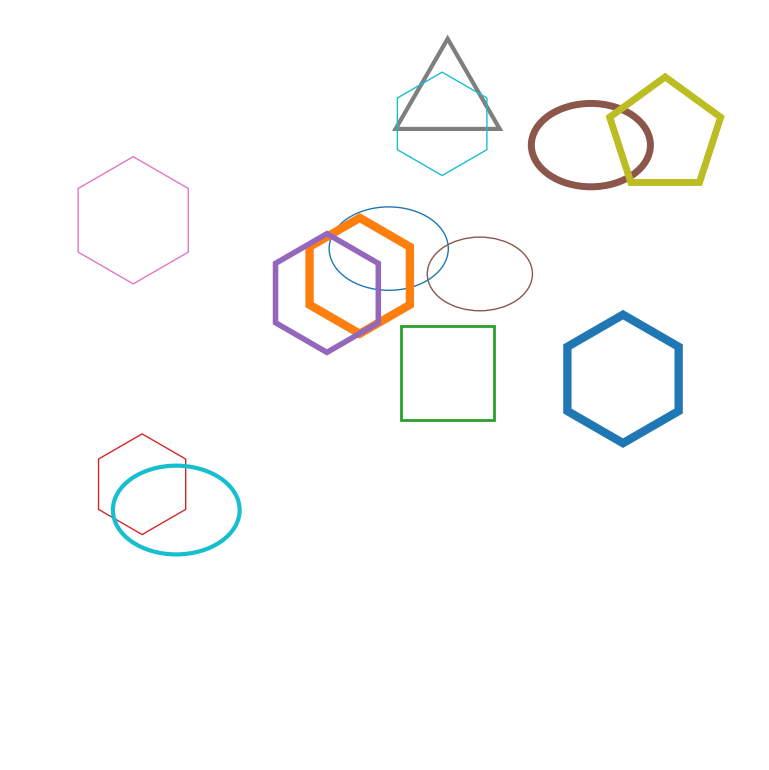[{"shape": "hexagon", "thickness": 3, "radius": 0.42, "center": [0.809, 0.508]}, {"shape": "oval", "thickness": 0.5, "radius": 0.39, "center": [0.505, 0.677]}, {"shape": "hexagon", "thickness": 3, "radius": 0.38, "center": [0.467, 0.642]}, {"shape": "square", "thickness": 1, "radius": 0.3, "center": [0.581, 0.516]}, {"shape": "hexagon", "thickness": 0.5, "radius": 0.33, "center": [0.185, 0.371]}, {"shape": "hexagon", "thickness": 2, "radius": 0.39, "center": [0.425, 0.619]}, {"shape": "oval", "thickness": 0.5, "radius": 0.34, "center": [0.623, 0.644]}, {"shape": "oval", "thickness": 2.5, "radius": 0.39, "center": [0.767, 0.812]}, {"shape": "hexagon", "thickness": 0.5, "radius": 0.41, "center": [0.173, 0.714]}, {"shape": "triangle", "thickness": 1.5, "radius": 0.39, "center": [0.581, 0.872]}, {"shape": "pentagon", "thickness": 2.5, "radius": 0.38, "center": [0.864, 0.824]}, {"shape": "oval", "thickness": 1.5, "radius": 0.41, "center": [0.229, 0.338]}, {"shape": "hexagon", "thickness": 0.5, "radius": 0.34, "center": [0.574, 0.839]}]